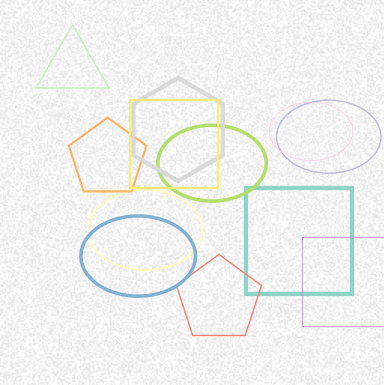[{"shape": "square", "thickness": 3, "radius": 0.69, "center": [0.776, 0.374]}, {"shape": "oval", "thickness": 1, "radius": 0.74, "center": [0.377, 0.403]}, {"shape": "oval", "thickness": 1, "radius": 0.68, "center": [0.854, 0.645]}, {"shape": "pentagon", "thickness": 1, "radius": 0.58, "center": [0.569, 0.223]}, {"shape": "oval", "thickness": 2.5, "radius": 0.74, "center": [0.359, 0.335]}, {"shape": "pentagon", "thickness": 1.5, "radius": 0.53, "center": [0.28, 0.589]}, {"shape": "oval", "thickness": 2.5, "radius": 0.7, "center": [0.551, 0.576]}, {"shape": "oval", "thickness": 0.5, "radius": 0.54, "center": [0.808, 0.659]}, {"shape": "hexagon", "thickness": 3, "radius": 0.67, "center": [0.463, 0.664]}, {"shape": "square", "thickness": 0.5, "radius": 0.58, "center": [0.9, 0.268]}, {"shape": "triangle", "thickness": 1, "radius": 0.55, "center": [0.188, 0.826]}, {"shape": "square", "thickness": 1.5, "radius": 0.58, "center": [0.452, 0.626]}]